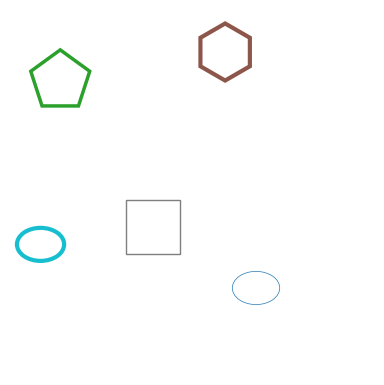[{"shape": "oval", "thickness": 0.5, "radius": 0.31, "center": [0.665, 0.252]}, {"shape": "pentagon", "thickness": 2.5, "radius": 0.4, "center": [0.157, 0.79]}, {"shape": "hexagon", "thickness": 3, "radius": 0.37, "center": [0.585, 0.865]}, {"shape": "square", "thickness": 1, "radius": 0.35, "center": [0.397, 0.411]}, {"shape": "oval", "thickness": 3, "radius": 0.31, "center": [0.105, 0.365]}]